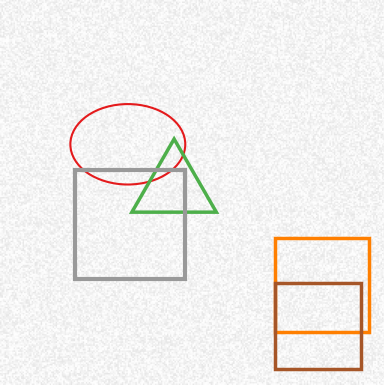[{"shape": "oval", "thickness": 1.5, "radius": 0.75, "center": [0.332, 0.625]}, {"shape": "triangle", "thickness": 2.5, "radius": 0.63, "center": [0.452, 0.512]}, {"shape": "square", "thickness": 2.5, "radius": 0.61, "center": [0.837, 0.26]}, {"shape": "square", "thickness": 2.5, "radius": 0.56, "center": [0.825, 0.153]}, {"shape": "square", "thickness": 3, "radius": 0.71, "center": [0.338, 0.417]}]